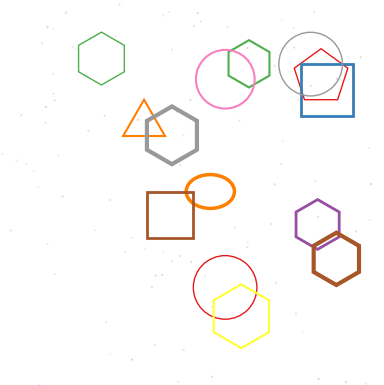[{"shape": "circle", "thickness": 1, "radius": 0.41, "center": [0.585, 0.253]}, {"shape": "pentagon", "thickness": 1, "radius": 0.37, "center": [0.834, 0.8]}, {"shape": "square", "thickness": 2, "radius": 0.34, "center": [0.849, 0.767]}, {"shape": "hexagon", "thickness": 1.5, "radius": 0.31, "center": [0.647, 0.834]}, {"shape": "hexagon", "thickness": 1, "radius": 0.34, "center": [0.264, 0.848]}, {"shape": "hexagon", "thickness": 2, "radius": 0.32, "center": [0.825, 0.417]}, {"shape": "triangle", "thickness": 1.5, "radius": 0.31, "center": [0.374, 0.678]}, {"shape": "oval", "thickness": 2.5, "radius": 0.31, "center": [0.546, 0.503]}, {"shape": "hexagon", "thickness": 1.5, "radius": 0.41, "center": [0.627, 0.179]}, {"shape": "hexagon", "thickness": 3, "radius": 0.34, "center": [0.874, 0.328]}, {"shape": "square", "thickness": 2, "radius": 0.3, "center": [0.442, 0.441]}, {"shape": "circle", "thickness": 1.5, "radius": 0.38, "center": [0.585, 0.794]}, {"shape": "circle", "thickness": 1, "radius": 0.41, "center": [0.807, 0.833]}, {"shape": "hexagon", "thickness": 3, "radius": 0.38, "center": [0.447, 0.649]}]